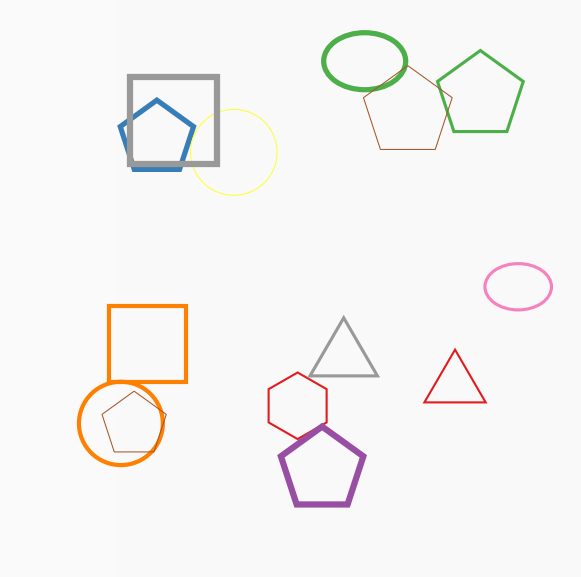[{"shape": "triangle", "thickness": 1, "radius": 0.3, "center": [0.783, 0.333]}, {"shape": "hexagon", "thickness": 1, "radius": 0.29, "center": [0.512, 0.296]}, {"shape": "pentagon", "thickness": 2.5, "radius": 0.33, "center": [0.27, 0.759]}, {"shape": "oval", "thickness": 2.5, "radius": 0.35, "center": [0.627, 0.893]}, {"shape": "pentagon", "thickness": 1.5, "radius": 0.39, "center": [0.826, 0.834]}, {"shape": "pentagon", "thickness": 3, "radius": 0.37, "center": [0.554, 0.186]}, {"shape": "circle", "thickness": 2, "radius": 0.36, "center": [0.208, 0.266]}, {"shape": "square", "thickness": 2, "radius": 0.33, "center": [0.254, 0.403]}, {"shape": "circle", "thickness": 0.5, "radius": 0.37, "center": [0.402, 0.735]}, {"shape": "pentagon", "thickness": 0.5, "radius": 0.29, "center": [0.231, 0.264]}, {"shape": "pentagon", "thickness": 0.5, "radius": 0.4, "center": [0.702, 0.805]}, {"shape": "oval", "thickness": 1.5, "radius": 0.29, "center": [0.892, 0.503]}, {"shape": "triangle", "thickness": 1.5, "radius": 0.33, "center": [0.591, 0.382]}, {"shape": "square", "thickness": 3, "radius": 0.37, "center": [0.298, 0.791]}]